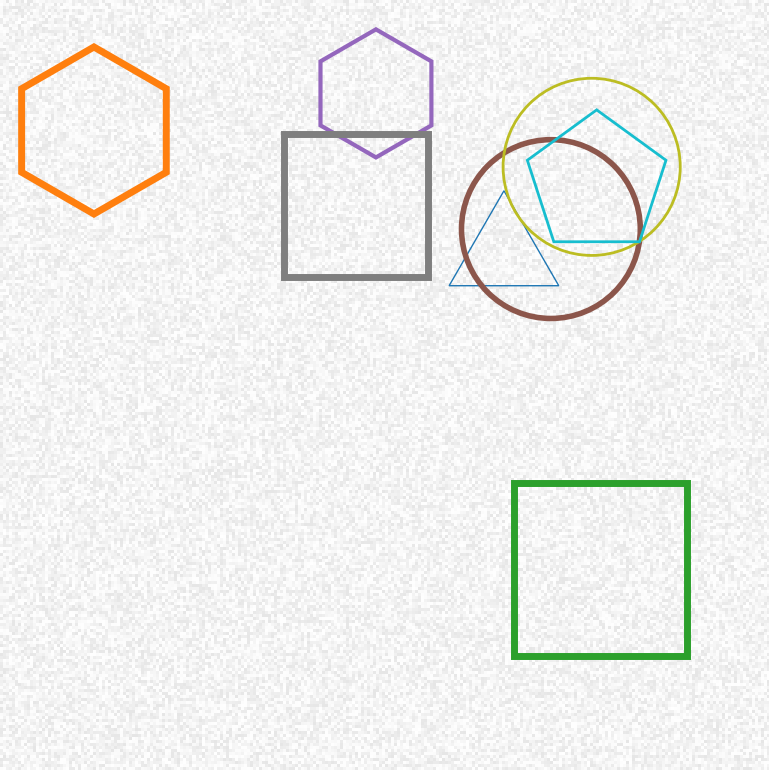[{"shape": "triangle", "thickness": 0.5, "radius": 0.41, "center": [0.654, 0.67]}, {"shape": "hexagon", "thickness": 2.5, "radius": 0.54, "center": [0.122, 0.831]}, {"shape": "square", "thickness": 2.5, "radius": 0.56, "center": [0.78, 0.26]}, {"shape": "hexagon", "thickness": 1.5, "radius": 0.42, "center": [0.488, 0.879]}, {"shape": "circle", "thickness": 2, "radius": 0.58, "center": [0.715, 0.703]}, {"shape": "square", "thickness": 2.5, "radius": 0.47, "center": [0.463, 0.733]}, {"shape": "circle", "thickness": 1, "radius": 0.58, "center": [0.768, 0.783]}, {"shape": "pentagon", "thickness": 1, "radius": 0.47, "center": [0.775, 0.763]}]